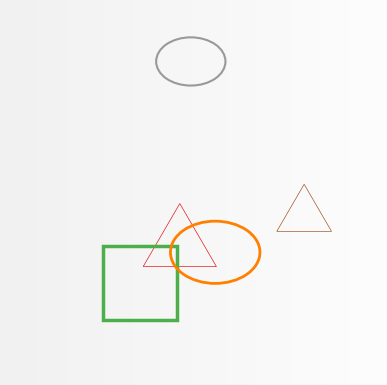[{"shape": "triangle", "thickness": 0.5, "radius": 0.55, "center": [0.464, 0.362]}, {"shape": "square", "thickness": 2.5, "radius": 0.48, "center": [0.362, 0.264]}, {"shape": "oval", "thickness": 2, "radius": 0.58, "center": [0.555, 0.345]}, {"shape": "triangle", "thickness": 0.5, "radius": 0.41, "center": [0.785, 0.44]}, {"shape": "oval", "thickness": 1.5, "radius": 0.45, "center": [0.492, 0.84]}]